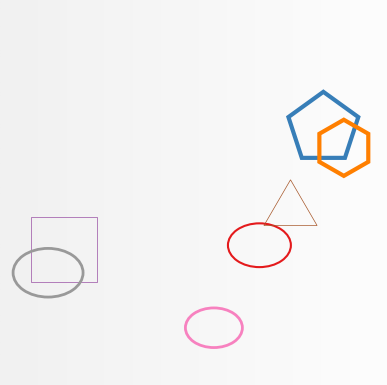[{"shape": "oval", "thickness": 1.5, "radius": 0.41, "center": [0.669, 0.363]}, {"shape": "pentagon", "thickness": 3, "radius": 0.47, "center": [0.834, 0.667]}, {"shape": "square", "thickness": 0.5, "radius": 0.42, "center": [0.165, 0.351]}, {"shape": "hexagon", "thickness": 3, "radius": 0.36, "center": [0.887, 0.616]}, {"shape": "triangle", "thickness": 0.5, "radius": 0.4, "center": [0.75, 0.454]}, {"shape": "oval", "thickness": 2, "radius": 0.37, "center": [0.552, 0.149]}, {"shape": "oval", "thickness": 2, "radius": 0.45, "center": [0.124, 0.292]}]